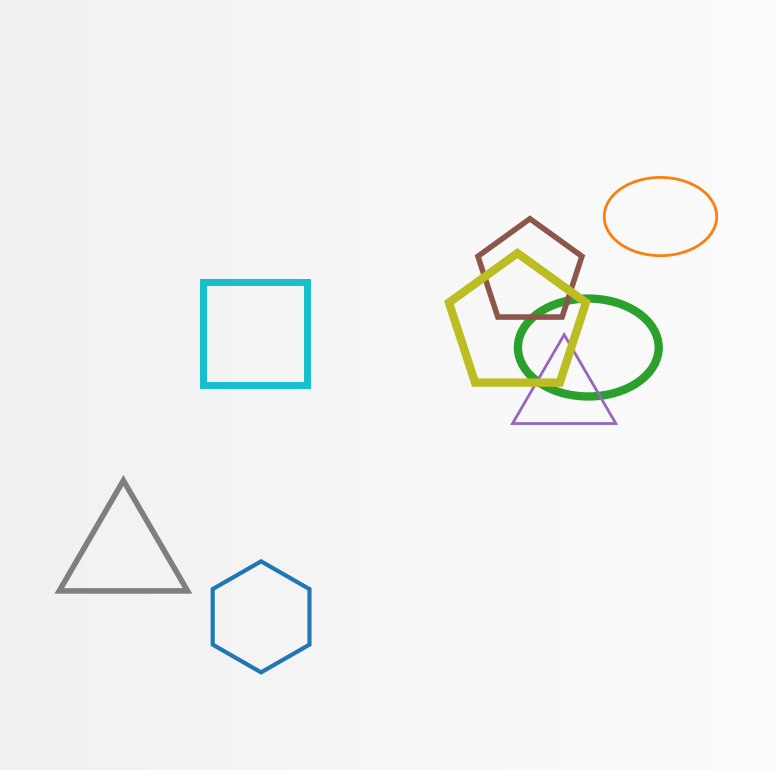[{"shape": "hexagon", "thickness": 1.5, "radius": 0.36, "center": [0.337, 0.199]}, {"shape": "oval", "thickness": 1, "radius": 0.36, "center": [0.852, 0.719]}, {"shape": "oval", "thickness": 3, "radius": 0.45, "center": [0.759, 0.549]}, {"shape": "triangle", "thickness": 1, "radius": 0.38, "center": [0.728, 0.488]}, {"shape": "pentagon", "thickness": 2, "radius": 0.35, "center": [0.684, 0.645]}, {"shape": "triangle", "thickness": 2, "radius": 0.48, "center": [0.159, 0.28]}, {"shape": "pentagon", "thickness": 3, "radius": 0.46, "center": [0.668, 0.578]}, {"shape": "square", "thickness": 2.5, "radius": 0.34, "center": [0.329, 0.567]}]